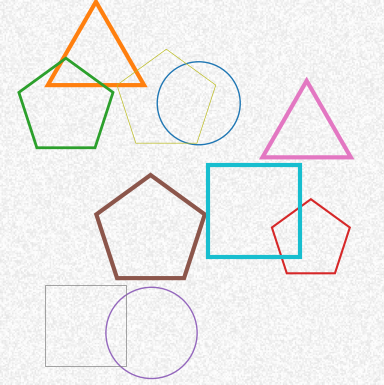[{"shape": "circle", "thickness": 1, "radius": 0.54, "center": [0.516, 0.732]}, {"shape": "triangle", "thickness": 3, "radius": 0.72, "center": [0.249, 0.851]}, {"shape": "pentagon", "thickness": 2, "radius": 0.64, "center": [0.171, 0.72]}, {"shape": "pentagon", "thickness": 1.5, "radius": 0.53, "center": [0.807, 0.376]}, {"shape": "circle", "thickness": 1, "radius": 0.59, "center": [0.394, 0.135]}, {"shape": "pentagon", "thickness": 3, "radius": 0.74, "center": [0.391, 0.397]}, {"shape": "triangle", "thickness": 3, "radius": 0.66, "center": [0.796, 0.658]}, {"shape": "square", "thickness": 0.5, "radius": 0.53, "center": [0.221, 0.154]}, {"shape": "pentagon", "thickness": 0.5, "radius": 0.67, "center": [0.432, 0.737]}, {"shape": "square", "thickness": 3, "radius": 0.6, "center": [0.659, 0.452]}]